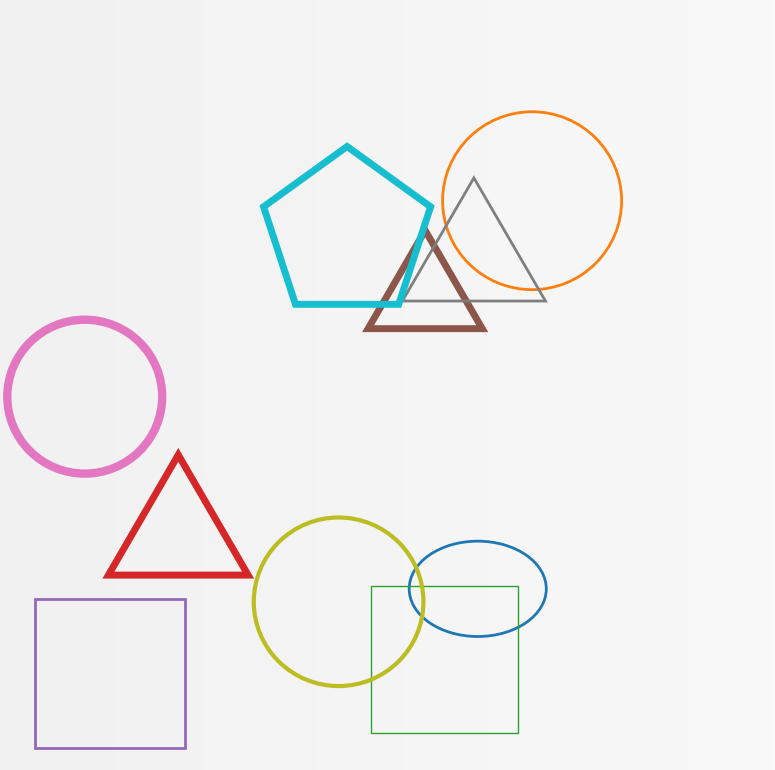[{"shape": "oval", "thickness": 1, "radius": 0.44, "center": [0.616, 0.235]}, {"shape": "circle", "thickness": 1, "radius": 0.58, "center": [0.687, 0.739]}, {"shape": "square", "thickness": 0.5, "radius": 0.48, "center": [0.574, 0.143]}, {"shape": "triangle", "thickness": 2.5, "radius": 0.52, "center": [0.23, 0.305]}, {"shape": "square", "thickness": 1, "radius": 0.48, "center": [0.142, 0.126]}, {"shape": "triangle", "thickness": 2.5, "radius": 0.43, "center": [0.549, 0.616]}, {"shape": "circle", "thickness": 3, "radius": 0.5, "center": [0.109, 0.485]}, {"shape": "triangle", "thickness": 1, "radius": 0.53, "center": [0.611, 0.662]}, {"shape": "circle", "thickness": 1.5, "radius": 0.55, "center": [0.437, 0.218]}, {"shape": "pentagon", "thickness": 2.5, "radius": 0.57, "center": [0.448, 0.696]}]